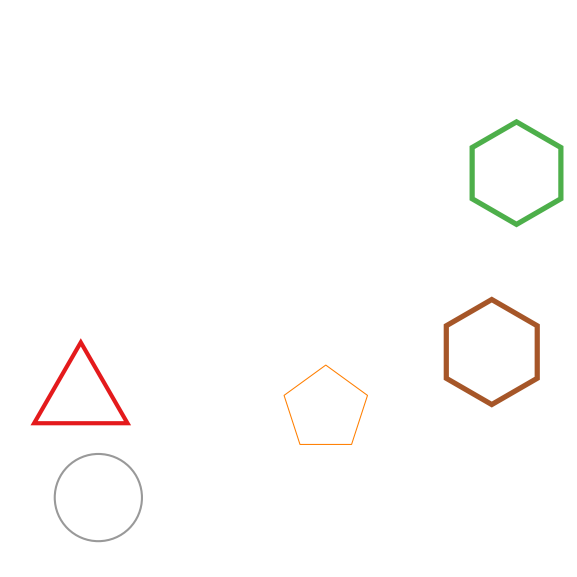[{"shape": "triangle", "thickness": 2, "radius": 0.47, "center": [0.14, 0.313]}, {"shape": "hexagon", "thickness": 2.5, "radius": 0.44, "center": [0.894, 0.699]}, {"shape": "pentagon", "thickness": 0.5, "radius": 0.38, "center": [0.564, 0.291]}, {"shape": "hexagon", "thickness": 2.5, "radius": 0.45, "center": [0.852, 0.39]}, {"shape": "circle", "thickness": 1, "radius": 0.38, "center": [0.17, 0.138]}]